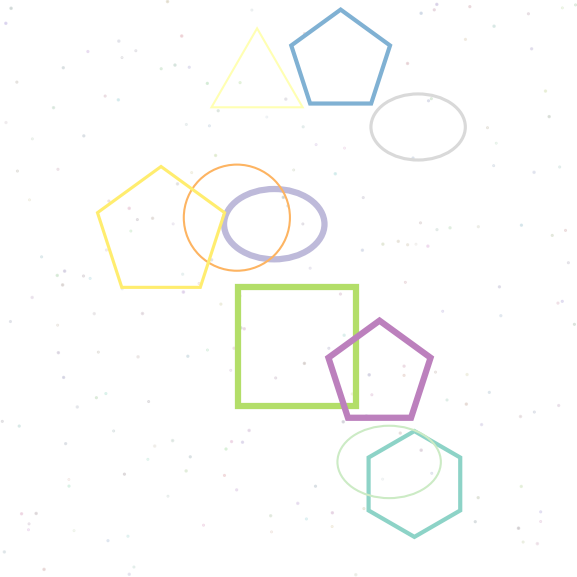[{"shape": "hexagon", "thickness": 2, "radius": 0.46, "center": [0.718, 0.161]}, {"shape": "triangle", "thickness": 1, "radius": 0.46, "center": [0.445, 0.859]}, {"shape": "oval", "thickness": 3, "radius": 0.43, "center": [0.475, 0.611]}, {"shape": "pentagon", "thickness": 2, "radius": 0.45, "center": [0.59, 0.893]}, {"shape": "circle", "thickness": 1, "radius": 0.46, "center": [0.41, 0.622]}, {"shape": "square", "thickness": 3, "radius": 0.51, "center": [0.514, 0.399]}, {"shape": "oval", "thickness": 1.5, "radius": 0.41, "center": [0.724, 0.779]}, {"shape": "pentagon", "thickness": 3, "radius": 0.46, "center": [0.657, 0.351]}, {"shape": "oval", "thickness": 1, "radius": 0.45, "center": [0.674, 0.199]}, {"shape": "pentagon", "thickness": 1.5, "radius": 0.58, "center": [0.279, 0.595]}]